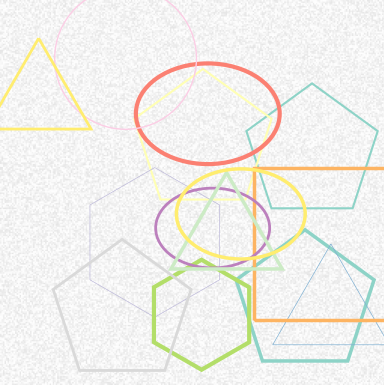[{"shape": "pentagon", "thickness": 2.5, "radius": 0.94, "center": [0.792, 0.215]}, {"shape": "pentagon", "thickness": 1.5, "radius": 0.9, "center": [0.81, 0.604]}, {"shape": "pentagon", "thickness": 1.5, "radius": 0.94, "center": [0.527, 0.633]}, {"shape": "hexagon", "thickness": 0.5, "radius": 0.97, "center": [0.402, 0.37]}, {"shape": "oval", "thickness": 3, "radius": 0.93, "center": [0.54, 0.705]}, {"shape": "triangle", "thickness": 0.5, "radius": 0.87, "center": [0.86, 0.192]}, {"shape": "square", "thickness": 2.5, "radius": 0.99, "center": [0.858, 0.367]}, {"shape": "hexagon", "thickness": 3, "radius": 0.71, "center": [0.524, 0.182]}, {"shape": "circle", "thickness": 1, "radius": 0.92, "center": [0.326, 0.848]}, {"shape": "pentagon", "thickness": 2, "radius": 0.94, "center": [0.317, 0.19]}, {"shape": "oval", "thickness": 2, "radius": 0.74, "center": [0.552, 0.408]}, {"shape": "triangle", "thickness": 2.5, "radius": 0.83, "center": [0.588, 0.385]}, {"shape": "oval", "thickness": 2.5, "radius": 0.84, "center": [0.625, 0.444]}, {"shape": "triangle", "thickness": 2, "radius": 0.79, "center": [0.1, 0.743]}]